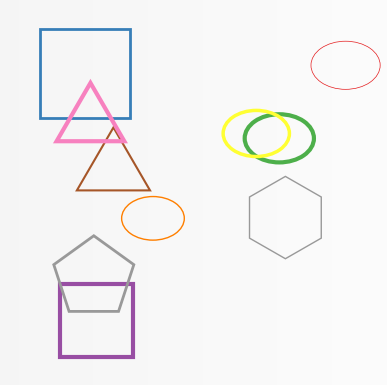[{"shape": "oval", "thickness": 0.5, "radius": 0.45, "center": [0.892, 0.83]}, {"shape": "square", "thickness": 2, "radius": 0.58, "center": [0.22, 0.808]}, {"shape": "oval", "thickness": 3, "radius": 0.45, "center": [0.721, 0.641]}, {"shape": "square", "thickness": 3, "radius": 0.47, "center": [0.249, 0.168]}, {"shape": "oval", "thickness": 1, "radius": 0.4, "center": [0.395, 0.433]}, {"shape": "oval", "thickness": 2.5, "radius": 0.43, "center": [0.661, 0.653]}, {"shape": "triangle", "thickness": 1.5, "radius": 0.54, "center": [0.293, 0.56]}, {"shape": "triangle", "thickness": 3, "radius": 0.5, "center": [0.233, 0.684]}, {"shape": "hexagon", "thickness": 1, "radius": 0.53, "center": [0.736, 0.435]}, {"shape": "pentagon", "thickness": 2, "radius": 0.54, "center": [0.242, 0.279]}]